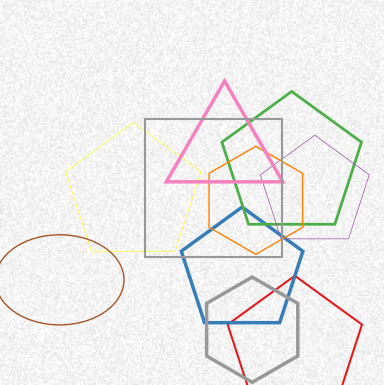[{"shape": "pentagon", "thickness": 1.5, "radius": 0.92, "center": [0.766, 0.1]}, {"shape": "pentagon", "thickness": 2.5, "radius": 0.83, "center": [0.629, 0.296]}, {"shape": "pentagon", "thickness": 2, "radius": 0.95, "center": [0.758, 0.572]}, {"shape": "pentagon", "thickness": 0.5, "radius": 0.74, "center": [0.818, 0.5]}, {"shape": "hexagon", "thickness": 1, "radius": 0.7, "center": [0.665, 0.48]}, {"shape": "pentagon", "thickness": 0.5, "radius": 0.92, "center": [0.346, 0.497]}, {"shape": "oval", "thickness": 1, "radius": 0.84, "center": [0.155, 0.273]}, {"shape": "triangle", "thickness": 2.5, "radius": 0.87, "center": [0.583, 0.615]}, {"shape": "hexagon", "thickness": 2.5, "radius": 0.68, "center": [0.655, 0.144]}, {"shape": "square", "thickness": 1.5, "radius": 0.89, "center": [0.555, 0.511]}]